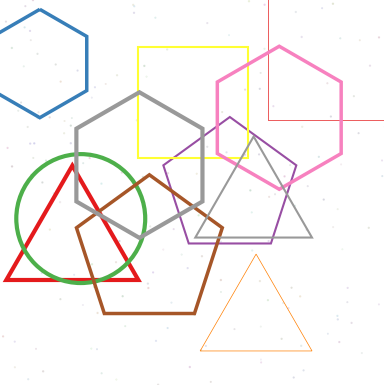[{"shape": "square", "thickness": 0.5, "radius": 0.87, "center": [0.87, 0.861]}, {"shape": "triangle", "thickness": 3, "radius": 0.99, "center": [0.188, 0.372]}, {"shape": "hexagon", "thickness": 2.5, "radius": 0.7, "center": [0.103, 0.835]}, {"shape": "circle", "thickness": 3, "radius": 0.84, "center": [0.21, 0.432]}, {"shape": "pentagon", "thickness": 1.5, "radius": 0.91, "center": [0.597, 0.514]}, {"shape": "triangle", "thickness": 0.5, "radius": 0.84, "center": [0.665, 0.172]}, {"shape": "square", "thickness": 1.5, "radius": 0.72, "center": [0.501, 0.735]}, {"shape": "pentagon", "thickness": 2.5, "radius": 1.0, "center": [0.388, 0.347]}, {"shape": "hexagon", "thickness": 2.5, "radius": 0.93, "center": [0.725, 0.694]}, {"shape": "hexagon", "thickness": 3, "radius": 0.95, "center": [0.362, 0.571]}, {"shape": "triangle", "thickness": 1.5, "radius": 0.87, "center": [0.659, 0.47]}]